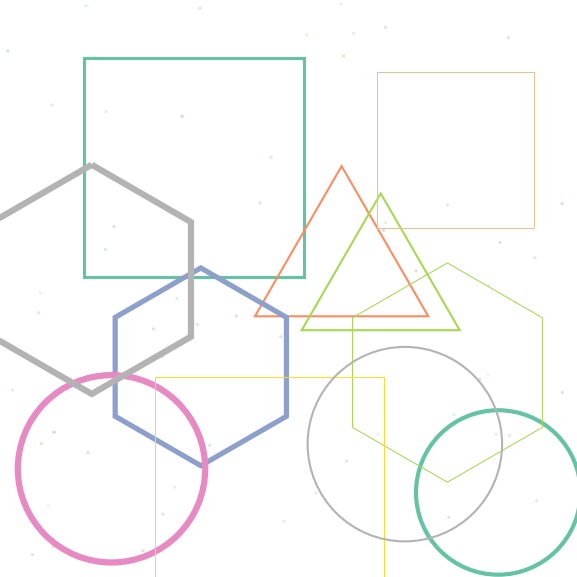[{"shape": "circle", "thickness": 2, "radius": 0.71, "center": [0.863, 0.146]}, {"shape": "square", "thickness": 1.5, "radius": 0.95, "center": [0.336, 0.709]}, {"shape": "triangle", "thickness": 1, "radius": 0.87, "center": [0.591, 0.538]}, {"shape": "hexagon", "thickness": 2.5, "radius": 0.86, "center": [0.348, 0.364]}, {"shape": "circle", "thickness": 3, "radius": 0.81, "center": [0.193, 0.187]}, {"shape": "triangle", "thickness": 1, "radius": 0.79, "center": [0.659, 0.506]}, {"shape": "hexagon", "thickness": 0.5, "radius": 0.95, "center": [0.775, 0.354]}, {"shape": "square", "thickness": 0.5, "radius": 0.99, "center": [0.467, 0.149]}, {"shape": "square", "thickness": 0.5, "radius": 0.68, "center": [0.789, 0.74]}, {"shape": "circle", "thickness": 1, "radius": 0.84, "center": [0.701, 0.23]}, {"shape": "hexagon", "thickness": 3, "radius": 0.99, "center": [0.159, 0.515]}]